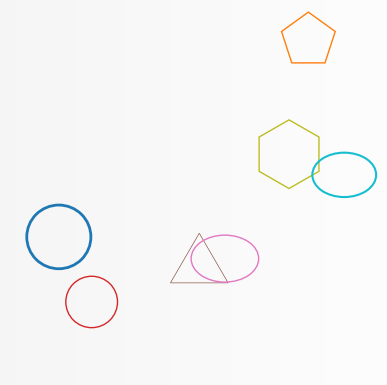[{"shape": "circle", "thickness": 2, "radius": 0.41, "center": [0.152, 0.385]}, {"shape": "pentagon", "thickness": 1, "radius": 0.36, "center": [0.796, 0.896]}, {"shape": "circle", "thickness": 1, "radius": 0.33, "center": [0.237, 0.216]}, {"shape": "triangle", "thickness": 0.5, "radius": 0.43, "center": [0.514, 0.308]}, {"shape": "oval", "thickness": 1, "radius": 0.44, "center": [0.58, 0.328]}, {"shape": "hexagon", "thickness": 1, "radius": 0.45, "center": [0.746, 0.6]}, {"shape": "oval", "thickness": 1.5, "radius": 0.41, "center": [0.888, 0.546]}]